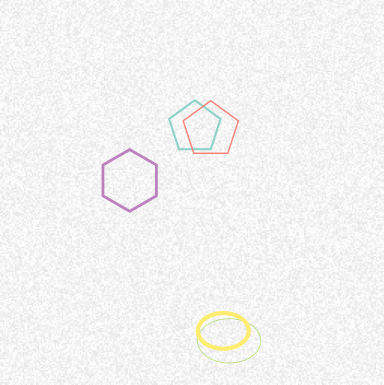[{"shape": "pentagon", "thickness": 1.5, "radius": 0.35, "center": [0.506, 0.669]}, {"shape": "pentagon", "thickness": 1, "radius": 0.38, "center": [0.548, 0.663]}, {"shape": "oval", "thickness": 0.5, "radius": 0.41, "center": [0.595, 0.115]}, {"shape": "hexagon", "thickness": 2, "radius": 0.4, "center": [0.337, 0.531]}, {"shape": "oval", "thickness": 3, "radius": 0.33, "center": [0.58, 0.141]}]